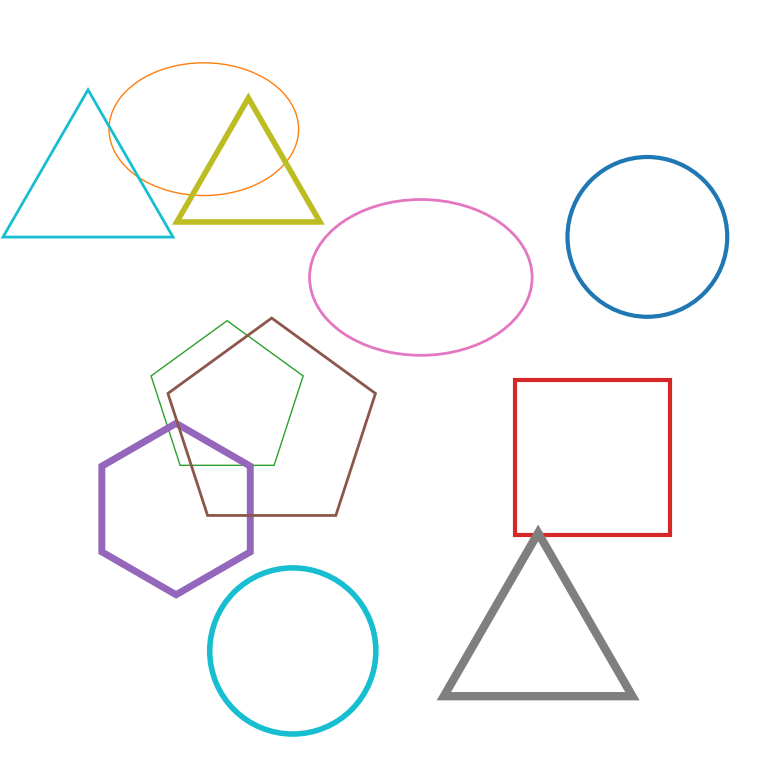[{"shape": "circle", "thickness": 1.5, "radius": 0.52, "center": [0.841, 0.692]}, {"shape": "oval", "thickness": 0.5, "radius": 0.62, "center": [0.265, 0.832]}, {"shape": "pentagon", "thickness": 0.5, "radius": 0.52, "center": [0.295, 0.48]}, {"shape": "square", "thickness": 1.5, "radius": 0.5, "center": [0.769, 0.405]}, {"shape": "hexagon", "thickness": 2.5, "radius": 0.56, "center": [0.229, 0.339]}, {"shape": "pentagon", "thickness": 1, "radius": 0.71, "center": [0.353, 0.445]}, {"shape": "oval", "thickness": 1, "radius": 0.72, "center": [0.547, 0.64]}, {"shape": "triangle", "thickness": 3, "radius": 0.71, "center": [0.699, 0.167]}, {"shape": "triangle", "thickness": 2, "radius": 0.54, "center": [0.323, 0.765]}, {"shape": "triangle", "thickness": 1, "radius": 0.64, "center": [0.114, 0.756]}, {"shape": "circle", "thickness": 2, "radius": 0.54, "center": [0.38, 0.155]}]